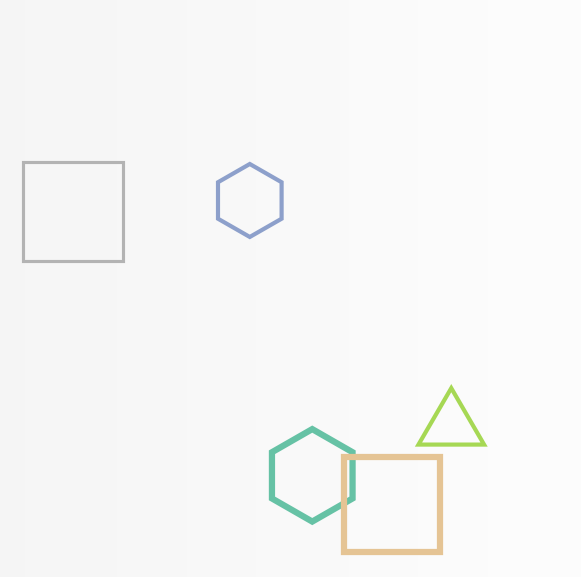[{"shape": "hexagon", "thickness": 3, "radius": 0.4, "center": [0.537, 0.176]}, {"shape": "hexagon", "thickness": 2, "radius": 0.32, "center": [0.43, 0.652]}, {"shape": "triangle", "thickness": 2, "radius": 0.33, "center": [0.776, 0.262]}, {"shape": "square", "thickness": 3, "radius": 0.41, "center": [0.675, 0.126]}, {"shape": "square", "thickness": 1.5, "radius": 0.43, "center": [0.126, 0.632]}]